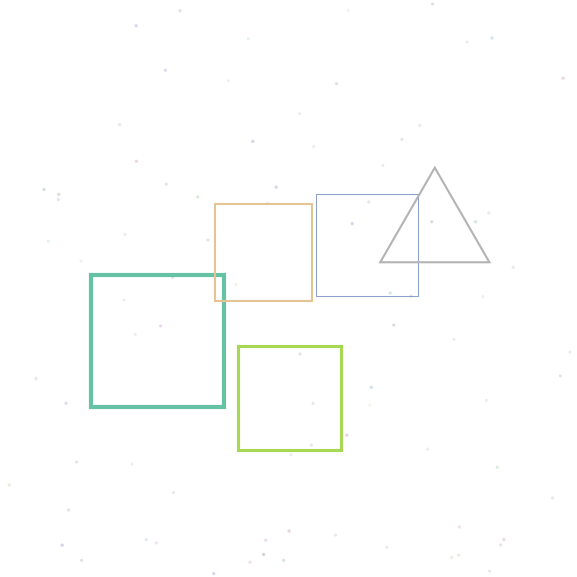[{"shape": "square", "thickness": 2, "radius": 0.57, "center": [0.273, 0.409]}, {"shape": "square", "thickness": 0.5, "radius": 0.44, "center": [0.635, 0.575]}, {"shape": "square", "thickness": 1.5, "radius": 0.45, "center": [0.501, 0.31]}, {"shape": "square", "thickness": 1, "radius": 0.42, "center": [0.457, 0.561]}, {"shape": "triangle", "thickness": 1, "radius": 0.55, "center": [0.753, 0.6]}]